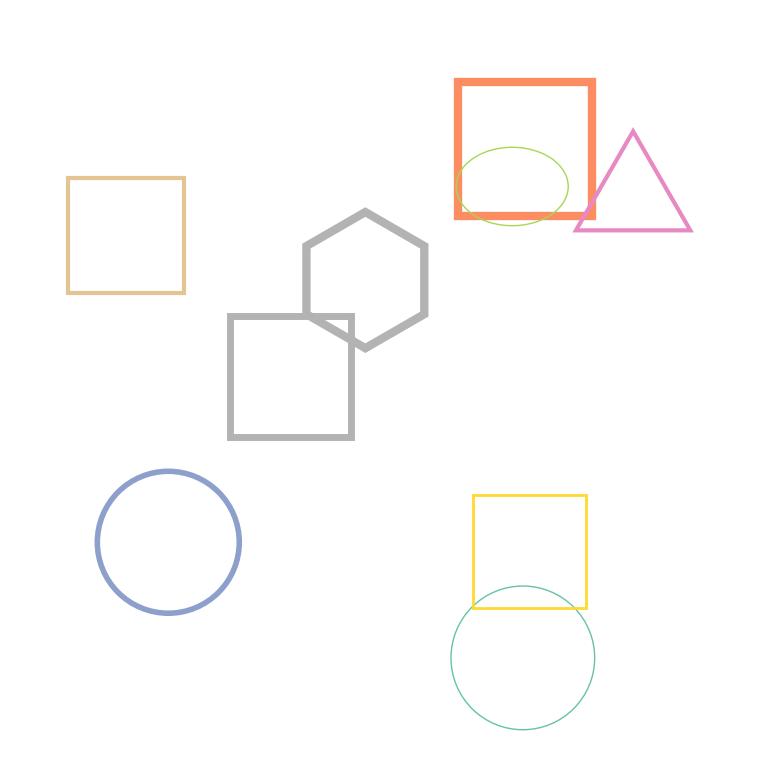[{"shape": "circle", "thickness": 0.5, "radius": 0.47, "center": [0.679, 0.146]}, {"shape": "square", "thickness": 3, "radius": 0.43, "center": [0.682, 0.807]}, {"shape": "circle", "thickness": 2, "radius": 0.46, "center": [0.219, 0.296]}, {"shape": "triangle", "thickness": 1.5, "radius": 0.43, "center": [0.822, 0.744]}, {"shape": "oval", "thickness": 0.5, "radius": 0.36, "center": [0.665, 0.758]}, {"shape": "square", "thickness": 1, "radius": 0.37, "center": [0.688, 0.284]}, {"shape": "square", "thickness": 1.5, "radius": 0.38, "center": [0.164, 0.694]}, {"shape": "hexagon", "thickness": 3, "radius": 0.44, "center": [0.474, 0.636]}, {"shape": "square", "thickness": 2.5, "radius": 0.39, "center": [0.378, 0.511]}]